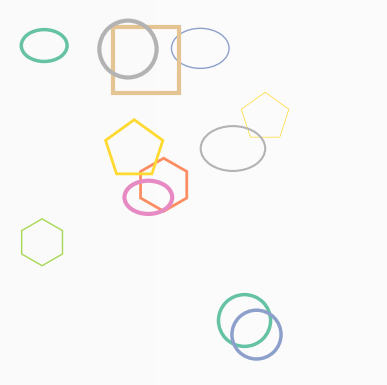[{"shape": "oval", "thickness": 2.5, "radius": 0.3, "center": [0.114, 0.882]}, {"shape": "circle", "thickness": 2.5, "radius": 0.34, "center": [0.631, 0.168]}, {"shape": "hexagon", "thickness": 2, "radius": 0.34, "center": [0.422, 0.52]}, {"shape": "circle", "thickness": 2.5, "radius": 0.32, "center": [0.662, 0.131]}, {"shape": "oval", "thickness": 1, "radius": 0.37, "center": [0.517, 0.874]}, {"shape": "oval", "thickness": 3, "radius": 0.31, "center": [0.383, 0.487]}, {"shape": "hexagon", "thickness": 1, "radius": 0.3, "center": [0.109, 0.371]}, {"shape": "pentagon", "thickness": 2, "radius": 0.39, "center": [0.346, 0.611]}, {"shape": "pentagon", "thickness": 0.5, "radius": 0.32, "center": [0.684, 0.696]}, {"shape": "square", "thickness": 3, "radius": 0.43, "center": [0.376, 0.844]}, {"shape": "oval", "thickness": 1.5, "radius": 0.42, "center": [0.601, 0.614]}, {"shape": "circle", "thickness": 3, "radius": 0.37, "center": [0.33, 0.873]}]